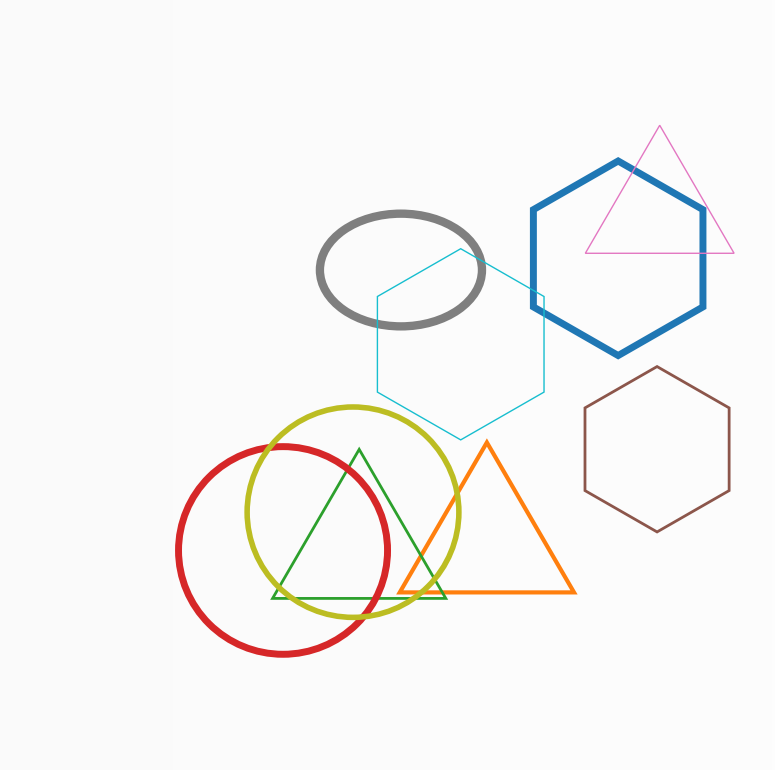[{"shape": "hexagon", "thickness": 2.5, "radius": 0.63, "center": [0.798, 0.665]}, {"shape": "triangle", "thickness": 1.5, "radius": 0.65, "center": [0.628, 0.296]}, {"shape": "triangle", "thickness": 1, "radius": 0.65, "center": [0.463, 0.287]}, {"shape": "circle", "thickness": 2.5, "radius": 0.67, "center": [0.365, 0.285]}, {"shape": "hexagon", "thickness": 1, "radius": 0.54, "center": [0.848, 0.417]}, {"shape": "triangle", "thickness": 0.5, "radius": 0.55, "center": [0.851, 0.726]}, {"shape": "oval", "thickness": 3, "radius": 0.52, "center": [0.517, 0.649]}, {"shape": "circle", "thickness": 2, "radius": 0.68, "center": [0.455, 0.335]}, {"shape": "hexagon", "thickness": 0.5, "radius": 0.62, "center": [0.594, 0.553]}]